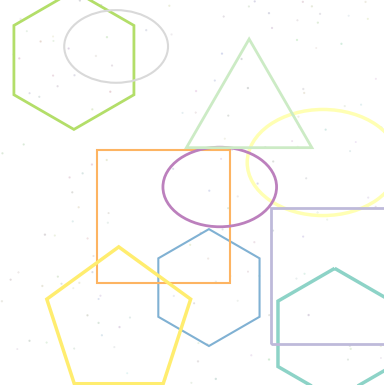[{"shape": "hexagon", "thickness": 2.5, "radius": 0.85, "center": [0.869, 0.133]}, {"shape": "oval", "thickness": 2.5, "radius": 0.98, "center": [0.839, 0.578]}, {"shape": "square", "thickness": 2, "radius": 0.88, "center": [0.88, 0.283]}, {"shape": "hexagon", "thickness": 1.5, "radius": 0.76, "center": [0.543, 0.253]}, {"shape": "square", "thickness": 1.5, "radius": 0.86, "center": [0.425, 0.438]}, {"shape": "hexagon", "thickness": 2, "radius": 0.9, "center": [0.192, 0.844]}, {"shape": "oval", "thickness": 1.5, "radius": 0.67, "center": [0.302, 0.879]}, {"shape": "oval", "thickness": 2, "radius": 0.74, "center": [0.571, 0.514]}, {"shape": "triangle", "thickness": 2, "radius": 0.94, "center": [0.647, 0.71]}, {"shape": "pentagon", "thickness": 2.5, "radius": 0.98, "center": [0.308, 0.162]}]